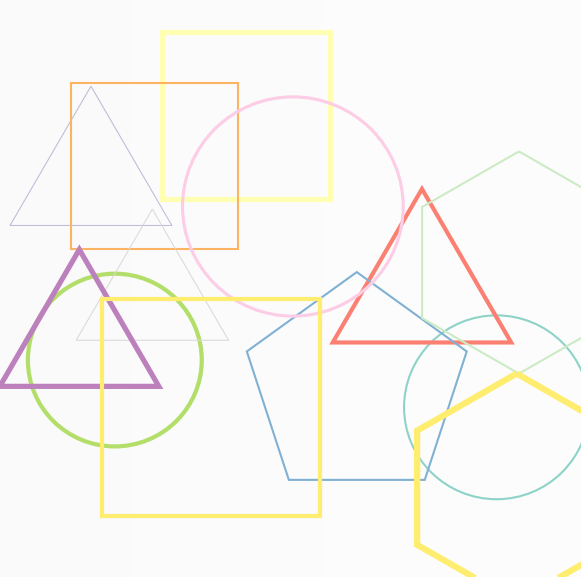[{"shape": "circle", "thickness": 1, "radius": 0.8, "center": [0.854, 0.294]}, {"shape": "square", "thickness": 2.5, "radius": 0.72, "center": [0.423, 0.799]}, {"shape": "triangle", "thickness": 0.5, "radius": 0.8, "center": [0.156, 0.689]}, {"shape": "triangle", "thickness": 2, "radius": 0.89, "center": [0.726, 0.495]}, {"shape": "pentagon", "thickness": 1, "radius": 0.99, "center": [0.614, 0.329]}, {"shape": "square", "thickness": 1, "radius": 0.72, "center": [0.266, 0.712]}, {"shape": "circle", "thickness": 2, "radius": 0.75, "center": [0.198, 0.376]}, {"shape": "circle", "thickness": 1.5, "radius": 0.95, "center": [0.504, 0.642]}, {"shape": "triangle", "thickness": 0.5, "radius": 0.76, "center": [0.262, 0.486]}, {"shape": "triangle", "thickness": 2.5, "radius": 0.79, "center": [0.136, 0.409]}, {"shape": "hexagon", "thickness": 1, "radius": 0.96, "center": [0.893, 0.545]}, {"shape": "square", "thickness": 2, "radius": 0.94, "center": [0.363, 0.293]}, {"shape": "hexagon", "thickness": 3, "radius": 0.99, "center": [0.889, 0.155]}]